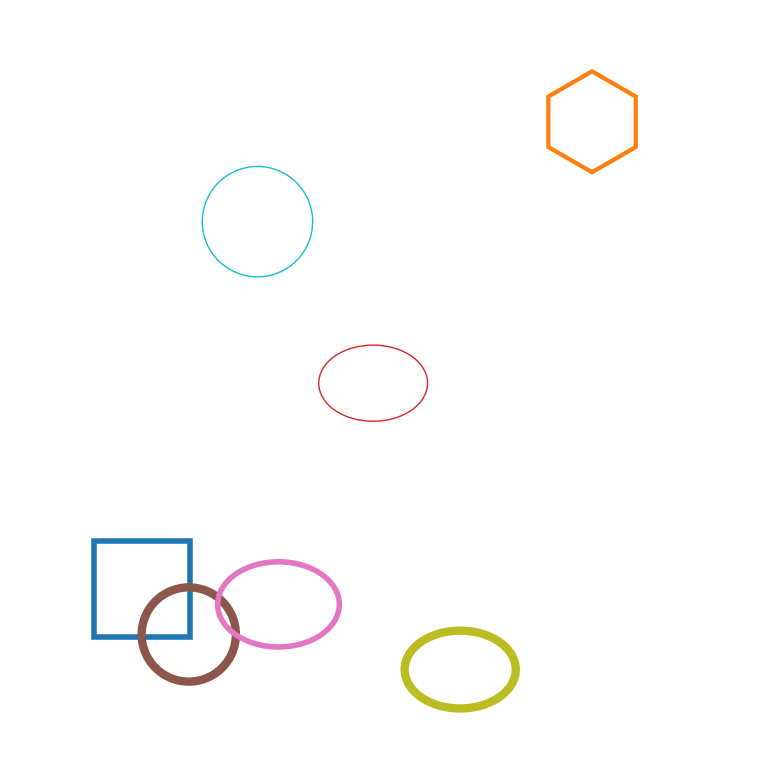[{"shape": "square", "thickness": 2, "radius": 0.31, "center": [0.185, 0.235]}, {"shape": "hexagon", "thickness": 1.5, "radius": 0.33, "center": [0.769, 0.842]}, {"shape": "oval", "thickness": 0.5, "radius": 0.35, "center": [0.485, 0.502]}, {"shape": "circle", "thickness": 3, "radius": 0.31, "center": [0.245, 0.176]}, {"shape": "oval", "thickness": 2, "radius": 0.4, "center": [0.362, 0.215]}, {"shape": "oval", "thickness": 3, "radius": 0.36, "center": [0.598, 0.13]}, {"shape": "circle", "thickness": 0.5, "radius": 0.36, "center": [0.334, 0.712]}]